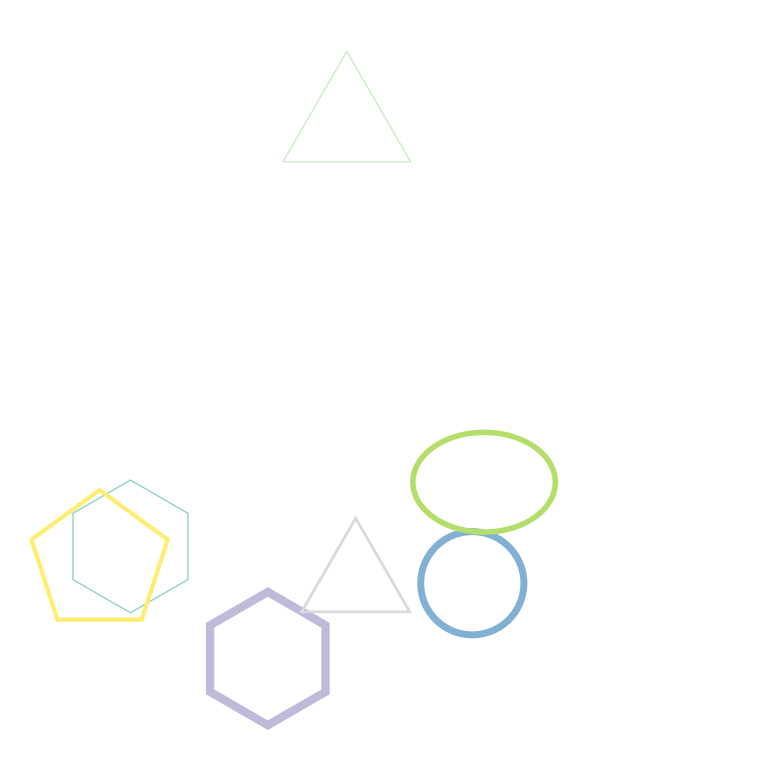[{"shape": "hexagon", "thickness": 0.5, "radius": 0.43, "center": [0.169, 0.29]}, {"shape": "hexagon", "thickness": 3, "radius": 0.43, "center": [0.348, 0.145]}, {"shape": "circle", "thickness": 2.5, "radius": 0.34, "center": [0.613, 0.243]}, {"shape": "oval", "thickness": 2, "radius": 0.46, "center": [0.629, 0.374]}, {"shape": "triangle", "thickness": 1, "radius": 0.41, "center": [0.462, 0.246]}, {"shape": "triangle", "thickness": 0.5, "radius": 0.48, "center": [0.45, 0.838]}, {"shape": "pentagon", "thickness": 1.5, "radius": 0.47, "center": [0.129, 0.271]}]